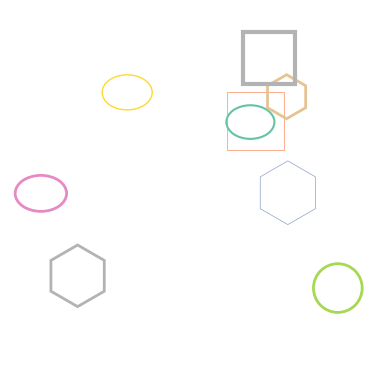[{"shape": "oval", "thickness": 1.5, "radius": 0.31, "center": [0.65, 0.683]}, {"shape": "square", "thickness": 0.5, "radius": 0.37, "center": [0.663, 0.686]}, {"shape": "hexagon", "thickness": 0.5, "radius": 0.41, "center": [0.748, 0.499]}, {"shape": "oval", "thickness": 2, "radius": 0.33, "center": [0.106, 0.498]}, {"shape": "circle", "thickness": 2, "radius": 0.32, "center": [0.877, 0.252]}, {"shape": "oval", "thickness": 1, "radius": 0.33, "center": [0.33, 0.76]}, {"shape": "hexagon", "thickness": 2, "radius": 0.29, "center": [0.744, 0.749]}, {"shape": "square", "thickness": 3, "radius": 0.34, "center": [0.698, 0.848]}, {"shape": "hexagon", "thickness": 2, "radius": 0.4, "center": [0.202, 0.284]}]